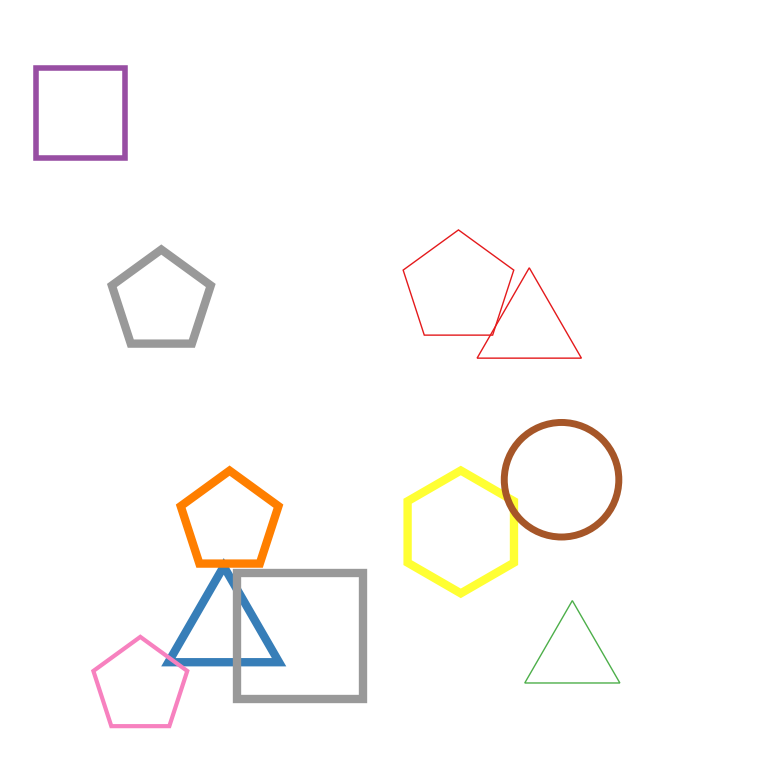[{"shape": "triangle", "thickness": 0.5, "radius": 0.39, "center": [0.687, 0.574]}, {"shape": "pentagon", "thickness": 0.5, "radius": 0.38, "center": [0.595, 0.626]}, {"shape": "triangle", "thickness": 3, "radius": 0.41, "center": [0.291, 0.181]}, {"shape": "triangle", "thickness": 0.5, "radius": 0.36, "center": [0.743, 0.149]}, {"shape": "square", "thickness": 2, "radius": 0.29, "center": [0.105, 0.853]}, {"shape": "pentagon", "thickness": 3, "radius": 0.33, "center": [0.298, 0.322]}, {"shape": "hexagon", "thickness": 3, "radius": 0.4, "center": [0.598, 0.309]}, {"shape": "circle", "thickness": 2.5, "radius": 0.37, "center": [0.729, 0.377]}, {"shape": "pentagon", "thickness": 1.5, "radius": 0.32, "center": [0.182, 0.109]}, {"shape": "square", "thickness": 3, "radius": 0.41, "center": [0.389, 0.174]}, {"shape": "pentagon", "thickness": 3, "radius": 0.34, "center": [0.209, 0.608]}]